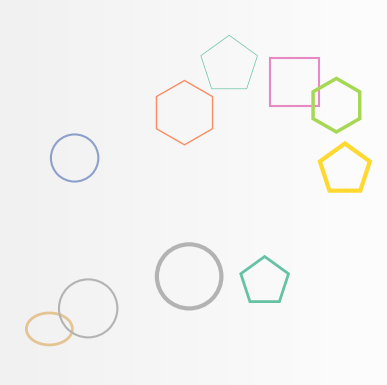[{"shape": "pentagon", "thickness": 0.5, "radius": 0.38, "center": [0.591, 0.832]}, {"shape": "pentagon", "thickness": 2, "radius": 0.32, "center": [0.683, 0.269]}, {"shape": "hexagon", "thickness": 1, "radius": 0.42, "center": [0.476, 0.707]}, {"shape": "circle", "thickness": 1.5, "radius": 0.31, "center": [0.193, 0.59]}, {"shape": "square", "thickness": 1.5, "radius": 0.31, "center": [0.76, 0.787]}, {"shape": "hexagon", "thickness": 2.5, "radius": 0.35, "center": [0.868, 0.727]}, {"shape": "pentagon", "thickness": 3, "radius": 0.34, "center": [0.89, 0.56]}, {"shape": "oval", "thickness": 2, "radius": 0.3, "center": [0.127, 0.146]}, {"shape": "circle", "thickness": 1.5, "radius": 0.38, "center": [0.228, 0.199]}, {"shape": "circle", "thickness": 3, "radius": 0.42, "center": [0.488, 0.282]}]